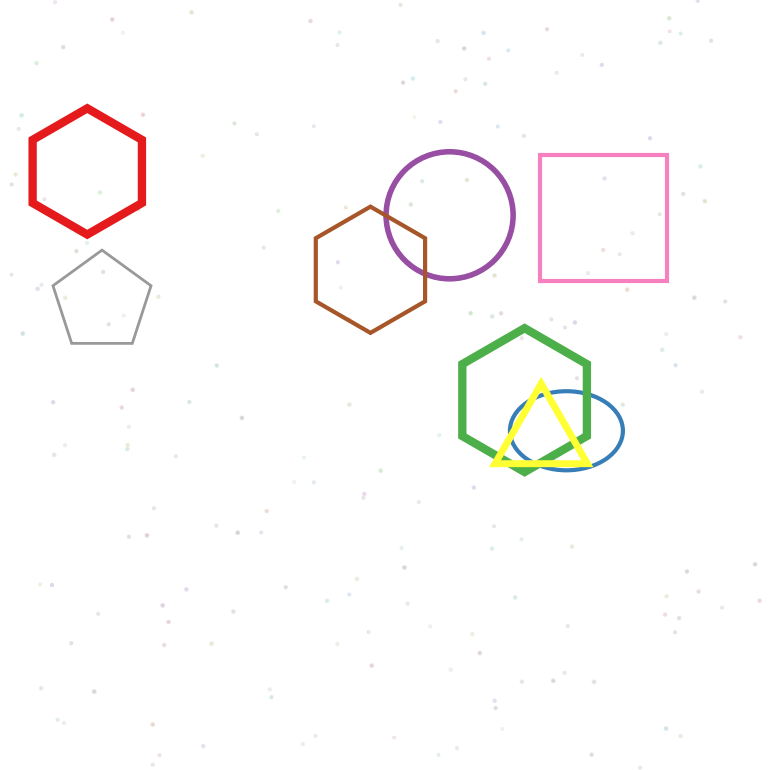[{"shape": "hexagon", "thickness": 3, "radius": 0.41, "center": [0.113, 0.777]}, {"shape": "oval", "thickness": 1.5, "radius": 0.37, "center": [0.736, 0.441]}, {"shape": "hexagon", "thickness": 3, "radius": 0.47, "center": [0.681, 0.48]}, {"shape": "circle", "thickness": 2, "radius": 0.41, "center": [0.584, 0.72]}, {"shape": "triangle", "thickness": 2.5, "radius": 0.35, "center": [0.703, 0.432]}, {"shape": "hexagon", "thickness": 1.5, "radius": 0.41, "center": [0.481, 0.65]}, {"shape": "square", "thickness": 1.5, "radius": 0.41, "center": [0.784, 0.717]}, {"shape": "pentagon", "thickness": 1, "radius": 0.33, "center": [0.132, 0.608]}]